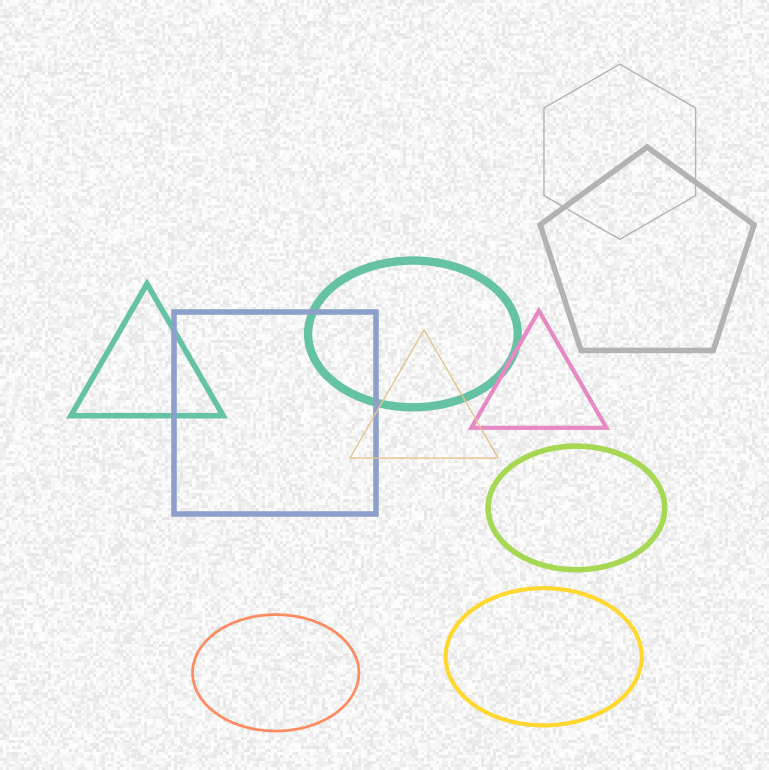[{"shape": "triangle", "thickness": 2, "radius": 0.57, "center": [0.191, 0.517]}, {"shape": "oval", "thickness": 3, "radius": 0.68, "center": [0.536, 0.566]}, {"shape": "oval", "thickness": 1, "radius": 0.54, "center": [0.358, 0.126]}, {"shape": "square", "thickness": 2, "radius": 0.66, "center": [0.357, 0.464]}, {"shape": "triangle", "thickness": 1.5, "radius": 0.51, "center": [0.7, 0.495]}, {"shape": "oval", "thickness": 2, "radius": 0.57, "center": [0.749, 0.34]}, {"shape": "oval", "thickness": 1.5, "radius": 0.64, "center": [0.706, 0.147]}, {"shape": "triangle", "thickness": 0.5, "radius": 0.56, "center": [0.551, 0.461]}, {"shape": "hexagon", "thickness": 0.5, "radius": 0.57, "center": [0.805, 0.803]}, {"shape": "pentagon", "thickness": 2, "radius": 0.73, "center": [0.84, 0.663]}]